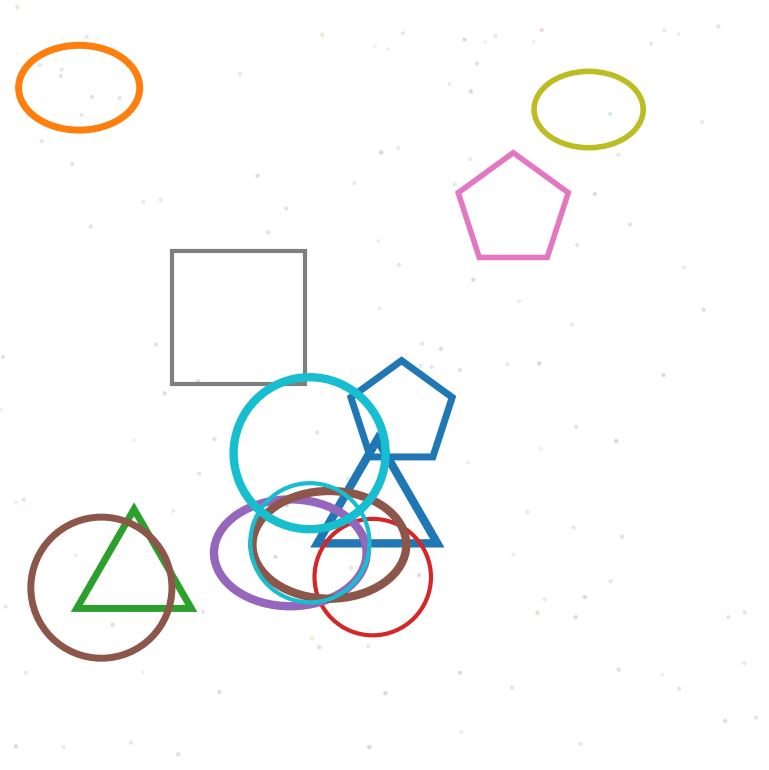[{"shape": "triangle", "thickness": 3, "radius": 0.45, "center": [0.49, 0.339]}, {"shape": "pentagon", "thickness": 2.5, "radius": 0.35, "center": [0.522, 0.463]}, {"shape": "oval", "thickness": 2.5, "radius": 0.39, "center": [0.103, 0.886]}, {"shape": "triangle", "thickness": 2.5, "radius": 0.43, "center": [0.174, 0.253]}, {"shape": "circle", "thickness": 1.5, "radius": 0.38, "center": [0.484, 0.251]}, {"shape": "oval", "thickness": 3, "radius": 0.5, "center": [0.377, 0.282]}, {"shape": "oval", "thickness": 3, "radius": 0.5, "center": [0.428, 0.292]}, {"shape": "circle", "thickness": 2.5, "radius": 0.46, "center": [0.132, 0.237]}, {"shape": "pentagon", "thickness": 2, "radius": 0.38, "center": [0.667, 0.726]}, {"shape": "square", "thickness": 1.5, "radius": 0.43, "center": [0.309, 0.588]}, {"shape": "oval", "thickness": 2, "radius": 0.35, "center": [0.764, 0.858]}, {"shape": "circle", "thickness": 1.5, "radius": 0.39, "center": [0.402, 0.295]}, {"shape": "circle", "thickness": 3, "radius": 0.49, "center": [0.402, 0.411]}]